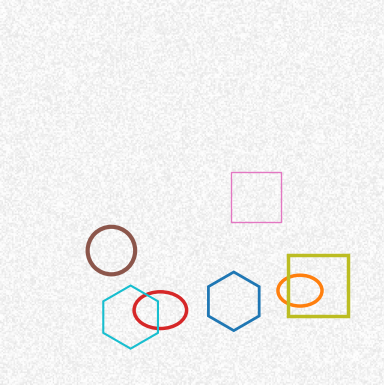[{"shape": "hexagon", "thickness": 2, "radius": 0.38, "center": [0.607, 0.217]}, {"shape": "oval", "thickness": 2.5, "radius": 0.29, "center": [0.779, 0.245]}, {"shape": "oval", "thickness": 2.5, "radius": 0.34, "center": [0.417, 0.194]}, {"shape": "circle", "thickness": 3, "radius": 0.31, "center": [0.289, 0.349]}, {"shape": "square", "thickness": 1, "radius": 0.33, "center": [0.665, 0.488]}, {"shape": "square", "thickness": 2.5, "radius": 0.39, "center": [0.826, 0.258]}, {"shape": "hexagon", "thickness": 1.5, "radius": 0.41, "center": [0.339, 0.176]}]